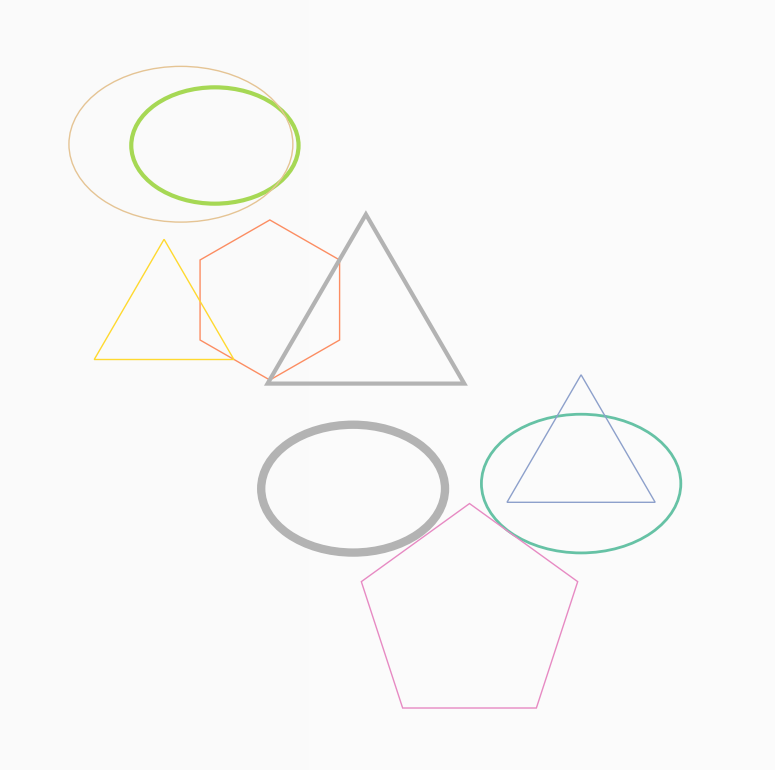[{"shape": "oval", "thickness": 1, "radius": 0.64, "center": [0.75, 0.372]}, {"shape": "hexagon", "thickness": 0.5, "radius": 0.52, "center": [0.348, 0.61]}, {"shape": "triangle", "thickness": 0.5, "radius": 0.55, "center": [0.75, 0.403]}, {"shape": "pentagon", "thickness": 0.5, "radius": 0.73, "center": [0.606, 0.199]}, {"shape": "oval", "thickness": 1.5, "radius": 0.54, "center": [0.277, 0.811]}, {"shape": "triangle", "thickness": 0.5, "radius": 0.52, "center": [0.212, 0.585]}, {"shape": "oval", "thickness": 0.5, "radius": 0.72, "center": [0.233, 0.813]}, {"shape": "triangle", "thickness": 1.5, "radius": 0.73, "center": [0.472, 0.575]}, {"shape": "oval", "thickness": 3, "radius": 0.59, "center": [0.456, 0.365]}]